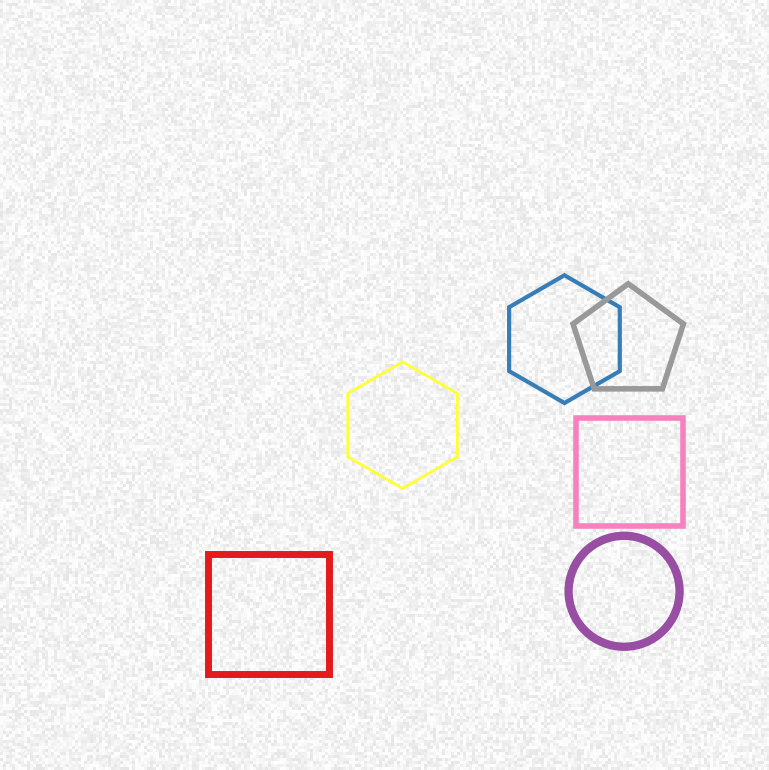[{"shape": "square", "thickness": 2.5, "radius": 0.39, "center": [0.349, 0.202]}, {"shape": "hexagon", "thickness": 1.5, "radius": 0.41, "center": [0.733, 0.56]}, {"shape": "circle", "thickness": 3, "radius": 0.36, "center": [0.81, 0.232]}, {"shape": "hexagon", "thickness": 1, "radius": 0.41, "center": [0.523, 0.448]}, {"shape": "square", "thickness": 2, "radius": 0.35, "center": [0.818, 0.387]}, {"shape": "pentagon", "thickness": 2, "radius": 0.38, "center": [0.816, 0.556]}]